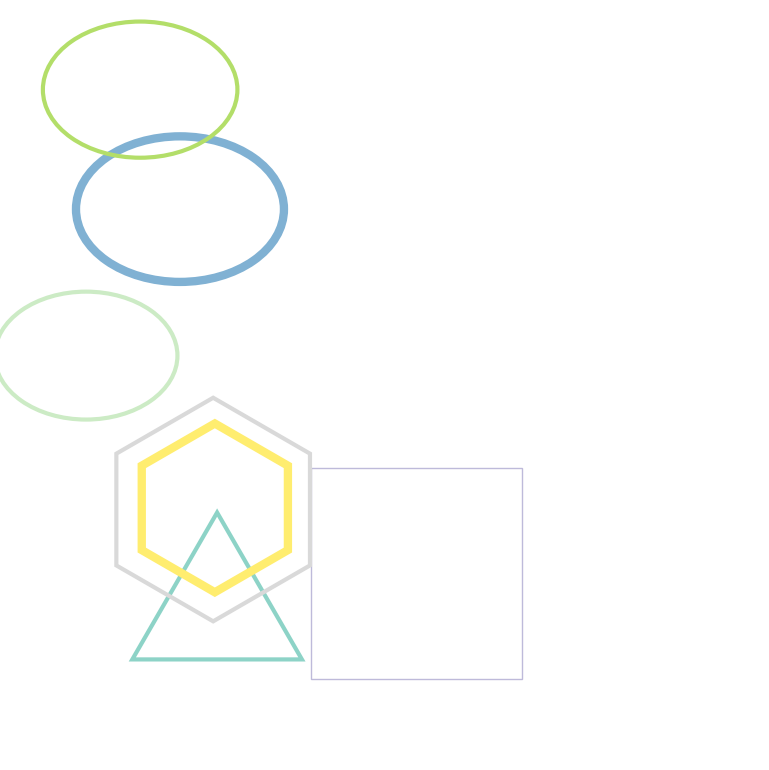[{"shape": "triangle", "thickness": 1.5, "radius": 0.64, "center": [0.282, 0.207]}, {"shape": "square", "thickness": 0.5, "radius": 0.69, "center": [0.541, 0.256]}, {"shape": "oval", "thickness": 3, "radius": 0.68, "center": [0.234, 0.728]}, {"shape": "oval", "thickness": 1.5, "radius": 0.63, "center": [0.182, 0.884]}, {"shape": "hexagon", "thickness": 1.5, "radius": 0.73, "center": [0.277, 0.338]}, {"shape": "oval", "thickness": 1.5, "radius": 0.59, "center": [0.112, 0.538]}, {"shape": "hexagon", "thickness": 3, "radius": 0.55, "center": [0.279, 0.34]}]